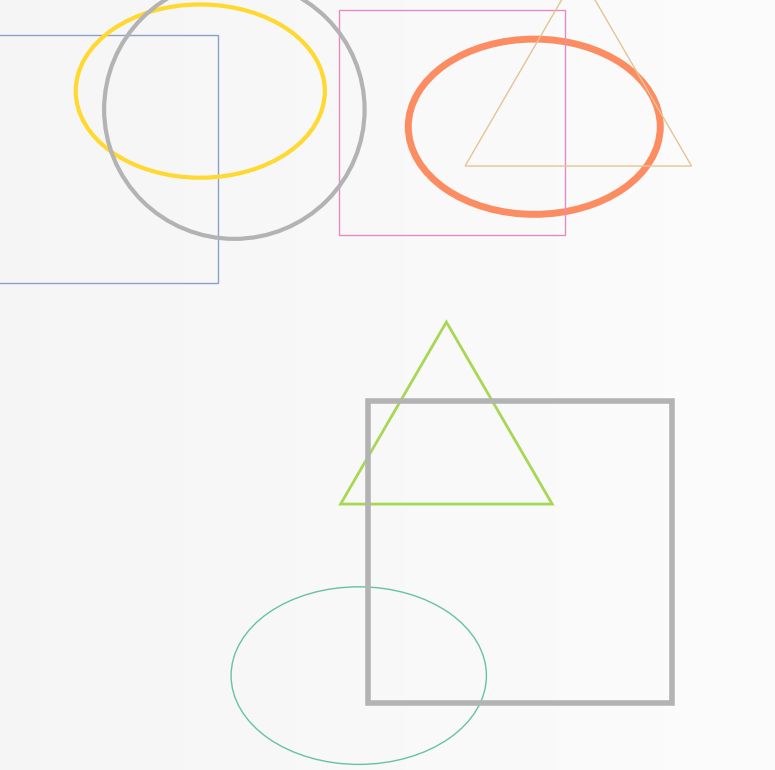[{"shape": "oval", "thickness": 0.5, "radius": 0.82, "center": [0.463, 0.123]}, {"shape": "oval", "thickness": 2.5, "radius": 0.81, "center": [0.689, 0.835]}, {"shape": "square", "thickness": 0.5, "radius": 0.81, "center": [0.12, 0.794]}, {"shape": "square", "thickness": 0.5, "radius": 0.73, "center": [0.583, 0.841]}, {"shape": "triangle", "thickness": 1, "radius": 0.79, "center": [0.576, 0.424]}, {"shape": "oval", "thickness": 1.5, "radius": 0.8, "center": [0.258, 0.882]}, {"shape": "triangle", "thickness": 0.5, "radius": 0.84, "center": [0.746, 0.869]}, {"shape": "square", "thickness": 2, "radius": 0.98, "center": [0.671, 0.283]}, {"shape": "circle", "thickness": 1.5, "radius": 0.84, "center": [0.302, 0.858]}]